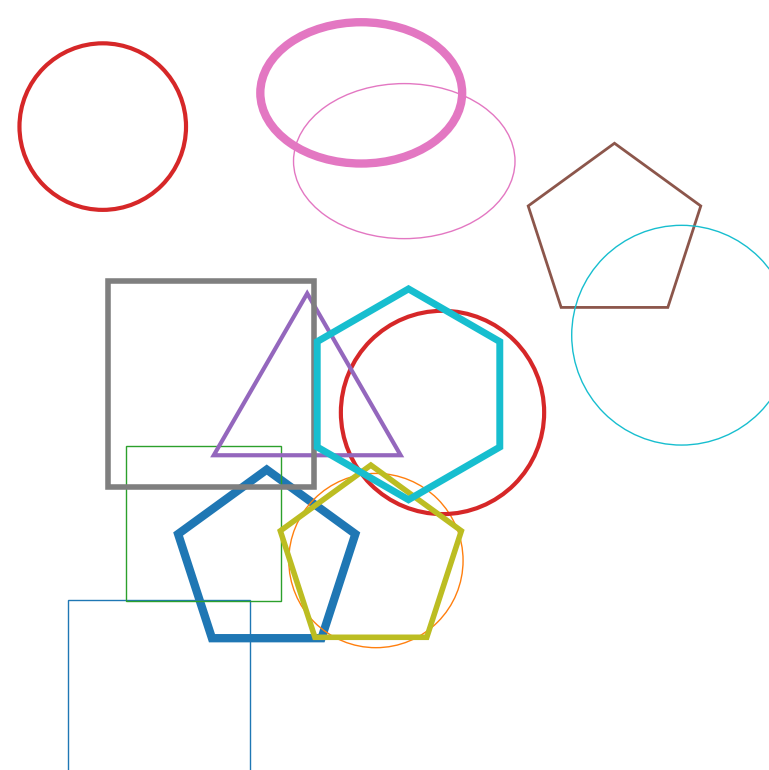[{"shape": "pentagon", "thickness": 3, "radius": 0.61, "center": [0.346, 0.269]}, {"shape": "square", "thickness": 0.5, "radius": 0.59, "center": [0.206, 0.102]}, {"shape": "circle", "thickness": 0.5, "radius": 0.57, "center": [0.488, 0.272]}, {"shape": "square", "thickness": 0.5, "radius": 0.5, "center": [0.265, 0.32]}, {"shape": "circle", "thickness": 1.5, "radius": 0.66, "center": [0.575, 0.464]}, {"shape": "circle", "thickness": 1.5, "radius": 0.54, "center": [0.133, 0.836]}, {"shape": "triangle", "thickness": 1.5, "radius": 0.7, "center": [0.399, 0.479]}, {"shape": "pentagon", "thickness": 1, "radius": 0.59, "center": [0.798, 0.696]}, {"shape": "oval", "thickness": 3, "radius": 0.66, "center": [0.469, 0.879]}, {"shape": "oval", "thickness": 0.5, "radius": 0.72, "center": [0.525, 0.791]}, {"shape": "square", "thickness": 2, "radius": 0.67, "center": [0.274, 0.502]}, {"shape": "pentagon", "thickness": 2, "radius": 0.62, "center": [0.482, 0.272]}, {"shape": "circle", "thickness": 0.5, "radius": 0.71, "center": [0.885, 0.565]}, {"shape": "hexagon", "thickness": 2.5, "radius": 0.68, "center": [0.531, 0.488]}]